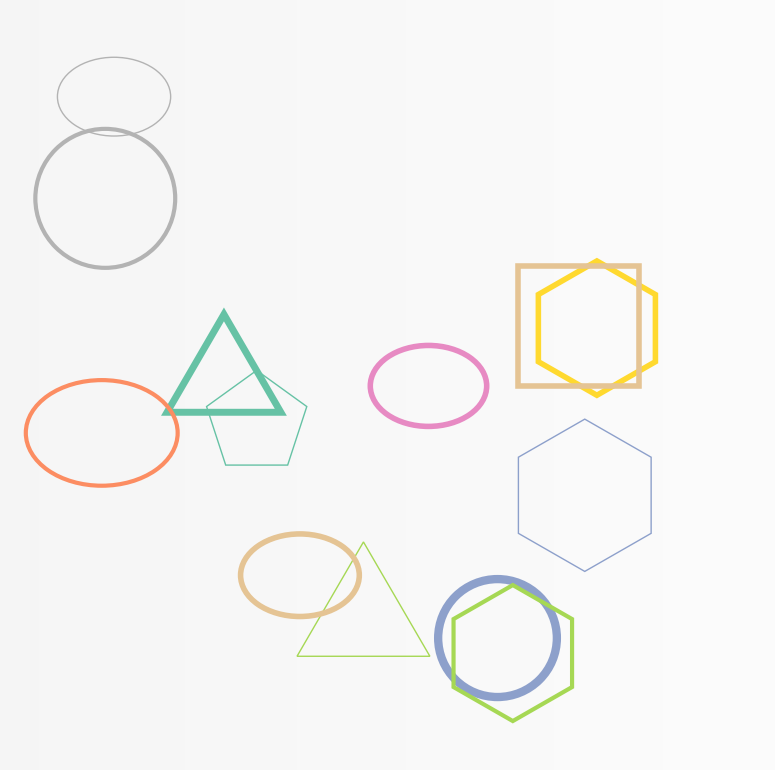[{"shape": "pentagon", "thickness": 0.5, "radius": 0.34, "center": [0.331, 0.451]}, {"shape": "triangle", "thickness": 2.5, "radius": 0.42, "center": [0.289, 0.507]}, {"shape": "oval", "thickness": 1.5, "radius": 0.49, "center": [0.131, 0.438]}, {"shape": "hexagon", "thickness": 0.5, "radius": 0.49, "center": [0.755, 0.357]}, {"shape": "circle", "thickness": 3, "radius": 0.38, "center": [0.642, 0.171]}, {"shape": "oval", "thickness": 2, "radius": 0.38, "center": [0.553, 0.499]}, {"shape": "hexagon", "thickness": 1.5, "radius": 0.44, "center": [0.662, 0.152]}, {"shape": "triangle", "thickness": 0.5, "radius": 0.49, "center": [0.469, 0.197]}, {"shape": "hexagon", "thickness": 2, "radius": 0.44, "center": [0.77, 0.574]}, {"shape": "square", "thickness": 2, "radius": 0.39, "center": [0.747, 0.577]}, {"shape": "oval", "thickness": 2, "radius": 0.38, "center": [0.387, 0.253]}, {"shape": "oval", "thickness": 0.5, "radius": 0.37, "center": [0.147, 0.874]}, {"shape": "circle", "thickness": 1.5, "radius": 0.45, "center": [0.136, 0.742]}]